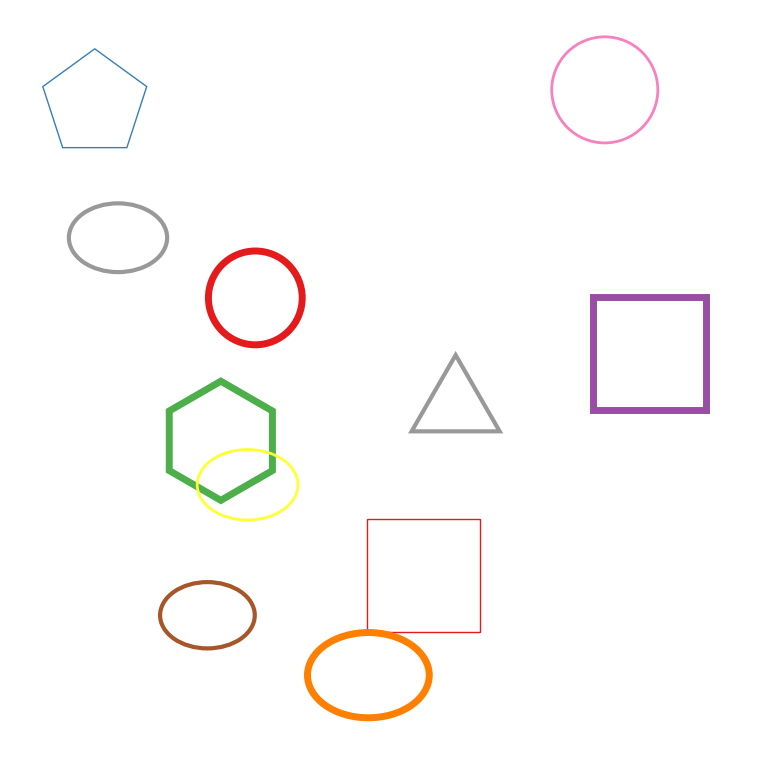[{"shape": "square", "thickness": 0.5, "radius": 0.37, "center": [0.55, 0.252]}, {"shape": "circle", "thickness": 2.5, "radius": 0.3, "center": [0.332, 0.613]}, {"shape": "pentagon", "thickness": 0.5, "radius": 0.35, "center": [0.123, 0.866]}, {"shape": "hexagon", "thickness": 2.5, "radius": 0.39, "center": [0.287, 0.428]}, {"shape": "square", "thickness": 2.5, "radius": 0.37, "center": [0.843, 0.541]}, {"shape": "oval", "thickness": 2.5, "radius": 0.4, "center": [0.478, 0.123]}, {"shape": "oval", "thickness": 1, "radius": 0.33, "center": [0.322, 0.37]}, {"shape": "oval", "thickness": 1.5, "radius": 0.31, "center": [0.269, 0.201]}, {"shape": "circle", "thickness": 1, "radius": 0.34, "center": [0.785, 0.883]}, {"shape": "triangle", "thickness": 1.5, "radius": 0.33, "center": [0.592, 0.473]}, {"shape": "oval", "thickness": 1.5, "radius": 0.32, "center": [0.153, 0.691]}]